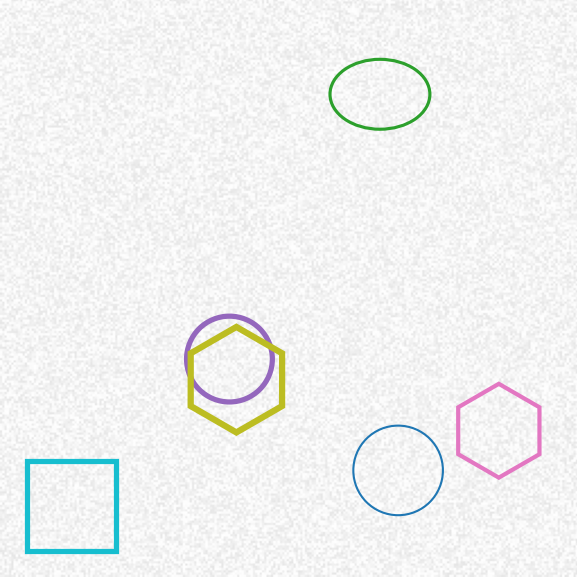[{"shape": "circle", "thickness": 1, "radius": 0.39, "center": [0.689, 0.185]}, {"shape": "oval", "thickness": 1.5, "radius": 0.43, "center": [0.658, 0.836]}, {"shape": "circle", "thickness": 2.5, "radius": 0.37, "center": [0.397, 0.377]}, {"shape": "hexagon", "thickness": 2, "radius": 0.41, "center": [0.864, 0.253]}, {"shape": "hexagon", "thickness": 3, "radius": 0.46, "center": [0.409, 0.342]}, {"shape": "square", "thickness": 2.5, "radius": 0.39, "center": [0.124, 0.123]}]